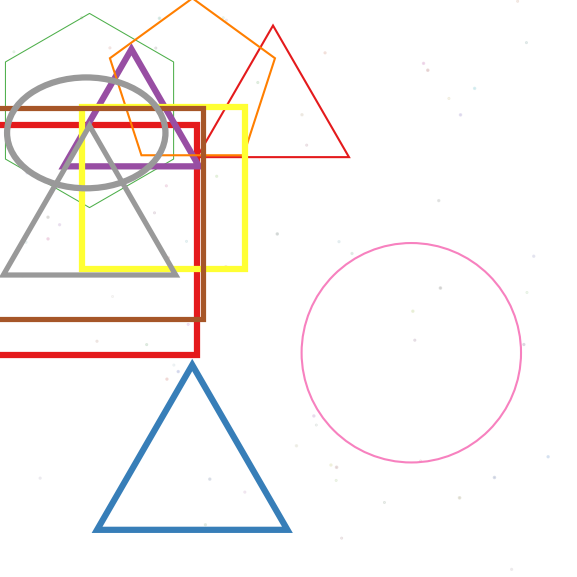[{"shape": "triangle", "thickness": 1, "radius": 0.76, "center": [0.473, 0.803]}, {"shape": "square", "thickness": 3, "radius": 1.0, "center": [0.142, 0.583]}, {"shape": "triangle", "thickness": 3, "radius": 0.95, "center": [0.333, 0.177]}, {"shape": "hexagon", "thickness": 0.5, "radius": 0.84, "center": [0.155, 0.808]}, {"shape": "triangle", "thickness": 3, "radius": 0.68, "center": [0.228, 0.779]}, {"shape": "pentagon", "thickness": 1, "radius": 0.75, "center": [0.333, 0.852]}, {"shape": "square", "thickness": 3, "radius": 0.7, "center": [0.283, 0.673]}, {"shape": "square", "thickness": 2.5, "radius": 0.91, "center": [0.169, 0.63]}, {"shape": "circle", "thickness": 1, "radius": 0.95, "center": [0.712, 0.388]}, {"shape": "oval", "thickness": 3, "radius": 0.69, "center": [0.149, 0.769]}, {"shape": "triangle", "thickness": 2.5, "radius": 0.86, "center": [0.155, 0.609]}]